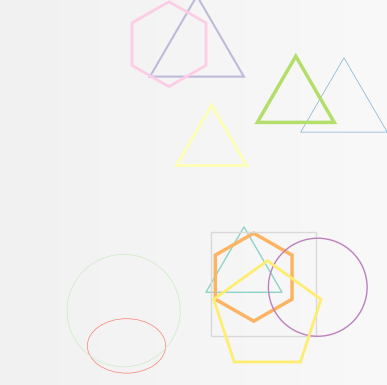[{"shape": "triangle", "thickness": 1, "radius": 0.57, "center": [0.63, 0.297]}, {"shape": "triangle", "thickness": 2, "radius": 0.52, "center": [0.546, 0.622]}, {"shape": "triangle", "thickness": 1.5, "radius": 0.7, "center": [0.508, 0.871]}, {"shape": "oval", "thickness": 0.5, "radius": 0.5, "center": [0.326, 0.102]}, {"shape": "triangle", "thickness": 0.5, "radius": 0.64, "center": [0.888, 0.721]}, {"shape": "hexagon", "thickness": 2.5, "radius": 0.57, "center": [0.655, 0.28]}, {"shape": "triangle", "thickness": 2.5, "radius": 0.57, "center": [0.763, 0.739]}, {"shape": "hexagon", "thickness": 2, "radius": 0.55, "center": [0.436, 0.885]}, {"shape": "square", "thickness": 1, "radius": 0.68, "center": [0.679, 0.263]}, {"shape": "circle", "thickness": 1, "radius": 0.64, "center": [0.82, 0.254]}, {"shape": "circle", "thickness": 0.5, "radius": 0.73, "center": [0.319, 0.193]}, {"shape": "pentagon", "thickness": 2, "radius": 0.73, "center": [0.69, 0.178]}]